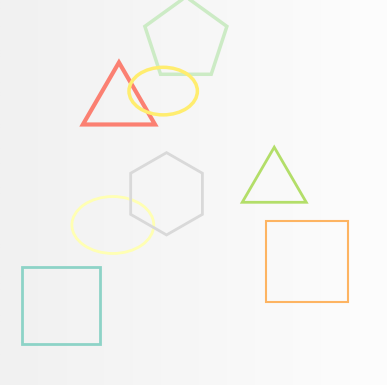[{"shape": "square", "thickness": 2, "radius": 0.51, "center": [0.158, 0.207]}, {"shape": "oval", "thickness": 2, "radius": 0.53, "center": [0.291, 0.416]}, {"shape": "triangle", "thickness": 3, "radius": 0.54, "center": [0.307, 0.73]}, {"shape": "square", "thickness": 1.5, "radius": 0.53, "center": [0.791, 0.32]}, {"shape": "triangle", "thickness": 2, "radius": 0.48, "center": [0.708, 0.522]}, {"shape": "hexagon", "thickness": 2, "radius": 0.53, "center": [0.43, 0.497]}, {"shape": "pentagon", "thickness": 2.5, "radius": 0.56, "center": [0.48, 0.897]}, {"shape": "oval", "thickness": 2.5, "radius": 0.44, "center": [0.421, 0.763]}]